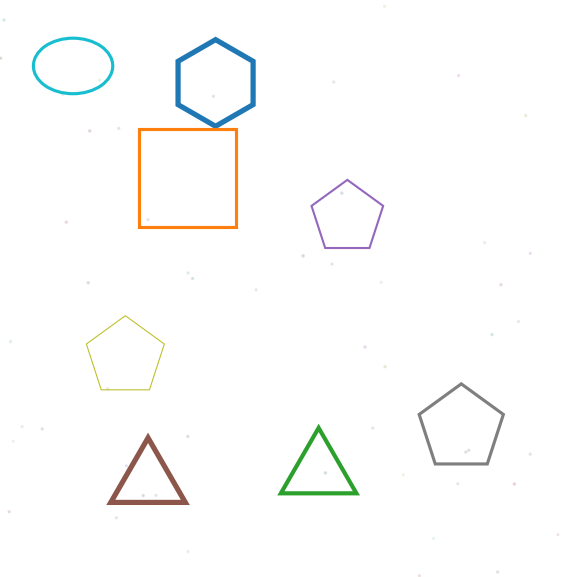[{"shape": "hexagon", "thickness": 2.5, "radius": 0.38, "center": [0.373, 0.855]}, {"shape": "square", "thickness": 1.5, "radius": 0.42, "center": [0.325, 0.69]}, {"shape": "triangle", "thickness": 2, "radius": 0.38, "center": [0.552, 0.183]}, {"shape": "pentagon", "thickness": 1, "radius": 0.33, "center": [0.601, 0.622]}, {"shape": "triangle", "thickness": 2.5, "radius": 0.37, "center": [0.256, 0.166]}, {"shape": "pentagon", "thickness": 1.5, "radius": 0.38, "center": [0.799, 0.258]}, {"shape": "pentagon", "thickness": 0.5, "radius": 0.35, "center": [0.217, 0.381]}, {"shape": "oval", "thickness": 1.5, "radius": 0.34, "center": [0.127, 0.885]}]